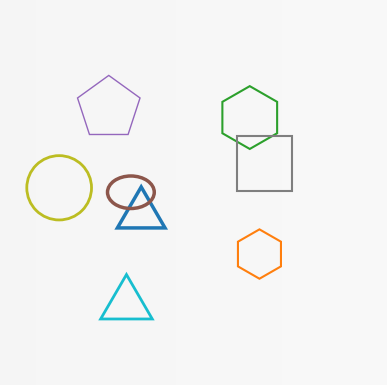[{"shape": "triangle", "thickness": 2.5, "radius": 0.35, "center": [0.364, 0.443]}, {"shape": "hexagon", "thickness": 1.5, "radius": 0.32, "center": [0.67, 0.34]}, {"shape": "hexagon", "thickness": 1.5, "radius": 0.41, "center": [0.645, 0.695]}, {"shape": "pentagon", "thickness": 1, "radius": 0.42, "center": [0.281, 0.719]}, {"shape": "oval", "thickness": 2.5, "radius": 0.3, "center": [0.338, 0.501]}, {"shape": "square", "thickness": 1.5, "radius": 0.36, "center": [0.683, 0.575]}, {"shape": "circle", "thickness": 2, "radius": 0.42, "center": [0.153, 0.512]}, {"shape": "triangle", "thickness": 2, "radius": 0.38, "center": [0.326, 0.21]}]